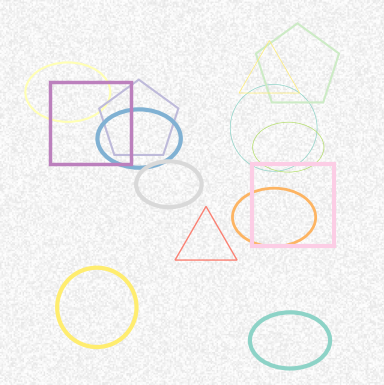[{"shape": "circle", "thickness": 0.5, "radius": 0.56, "center": [0.711, 0.668]}, {"shape": "oval", "thickness": 3, "radius": 0.52, "center": [0.753, 0.116]}, {"shape": "oval", "thickness": 1.5, "radius": 0.55, "center": [0.176, 0.761]}, {"shape": "pentagon", "thickness": 1.5, "radius": 0.54, "center": [0.36, 0.685]}, {"shape": "triangle", "thickness": 1, "radius": 0.46, "center": [0.535, 0.371]}, {"shape": "oval", "thickness": 3, "radius": 0.54, "center": [0.361, 0.64]}, {"shape": "oval", "thickness": 2, "radius": 0.54, "center": [0.712, 0.436]}, {"shape": "oval", "thickness": 0.5, "radius": 0.46, "center": [0.749, 0.618]}, {"shape": "square", "thickness": 3, "radius": 0.53, "center": [0.761, 0.468]}, {"shape": "oval", "thickness": 3, "radius": 0.43, "center": [0.439, 0.521]}, {"shape": "square", "thickness": 2.5, "radius": 0.53, "center": [0.236, 0.68]}, {"shape": "pentagon", "thickness": 1.5, "radius": 0.57, "center": [0.773, 0.826]}, {"shape": "circle", "thickness": 3, "radius": 0.52, "center": [0.252, 0.202]}, {"shape": "triangle", "thickness": 0.5, "radius": 0.45, "center": [0.7, 0.804]}]